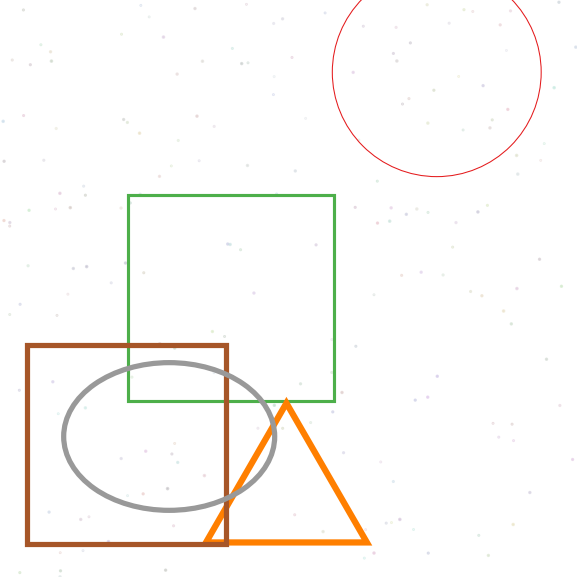[{"shape": "circle", "thickness": 0.5, "radius": 0.9, "center": [0.756, 0.874]}, {"shape": "square", "thickness": 1.5, "radius": 0.89, "center": [0.4, 0.483]}, {"shape": "triangle", "thickness": 3, "radius": 0.8, "center": [0.496, 0.14]}, {"shape": "square", "thickness": 2.5, "radius": 0.86, "center": [0.219, 0.229]}, {"shape": "oval", "thickness": 2.5, "radius": 0.91, "center": [0.293, 0.243]}]